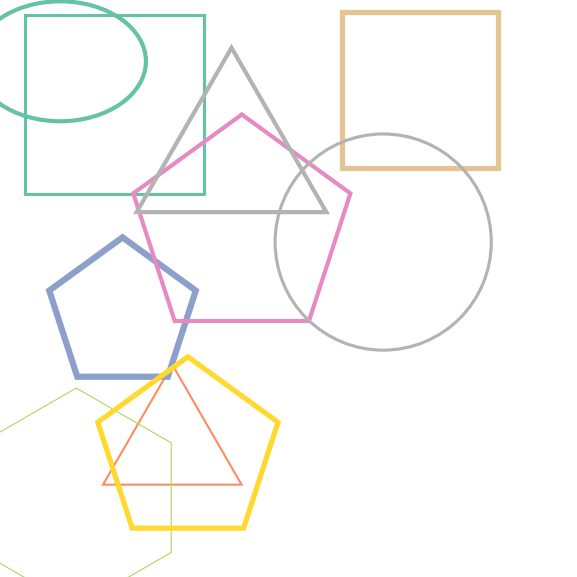[{"shape": "square", "thickness": 1.5, "radius": 0.77, "center": [0.198, 0.819]}, {"shape": "oval", "thickness": 2, "radius": 0.74, "center": [0.104, 0.893]}, {"shape": "triangle", "thickness": 1, "radius": 0.69, "center": [0.298, 0.229]}, {"shape": "pentagon", "thickness": 3, "radius": 0.67, "center": [0.212, 0.455]}, {"shape": "pentagon", "thickness": 2, "radius": 0.99, "center": [0.419, 0.603]}, {"shape": "hexagon", "thickness": 0.5, "radius": 0.95, "center": [0.132, 0.137]}, {"shape": "pentagon", "thickness": 2.5, "radius": 0.82, "center": [0.325, 0.217]}, {"shape": "square", "thickness": 2.5, "radius": 0.68, "center": [0.727, 0.843]}, {"shape": "circle", "thickness": 1.5, "radius": 0.94, "center": [0.664, 0.58]}, {"shape": "triangle", "thickness": 2, "radius": 0.95, "center": [0.401, 0.727]}]